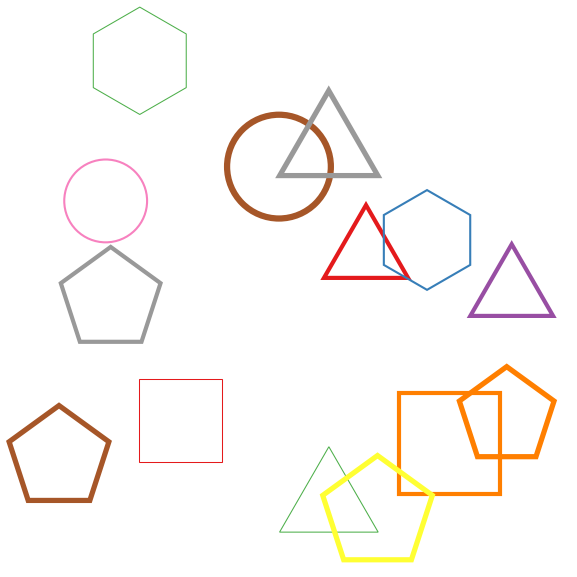[{"shape": "triangle", "thickness": 2, "radius": 0.42, "center": [0.634, 0.56]}, {"shape": "square", "thickness": 0.5, "radius": 0.36, "center": [0.312, 0.271]}, {"shape": "hexagon", "thickness": 1, "radius": 0.43, "center": [0.739, 0.584]}, {"shape": "hexagon", "thickness": 0.5, "radius": 0.46, "center": [0.242, 0.894]}, {"shape": "triangle", "thickness": 0.5, "radius": 0.49, "center": [0.569, 0.127]}, {"shape": "triangle", "thickness": 2, "radius": 0.41, "center": [0.886, 0.493]}, {"shape": "pentagon", "thickness": 2.5, "radius": 0.43, "center": [0.877, 0.278]}, {"shape": "square", "thickness": 2, "radius": 0.44, "center": [0.778, 0.23]}, {"shape": "pentagon", "thickness": 2.5, "radius": 0.5, "center": [0.654, 0.111]}, {"shape": "circle", "thickness": 3, "radius": 0.45, "center": [0.483, 0.711]}, {"shape": "pentagon", "thickness": 2.5, "radius": 0.45, "center": [0.102, 0.206]}, {"shape": "circle", "thickness": 1, "radius": 0.36, "center": [0.183, 0.651]}, {"shape": "pentagon", "thickness": 2, "radius": 0.45, "center": [0.192, 0.481]}, {"shape": "triangle", "thickness": 2.5, "radius": 0.49, "center": [0.569, 0.744]}]